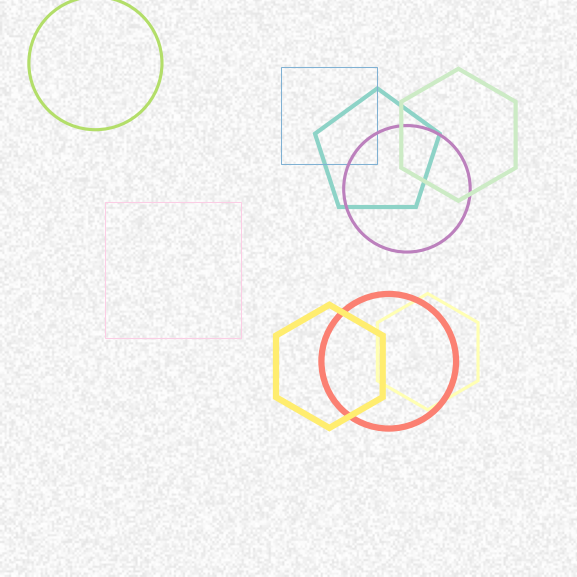[{"shape": "pentagon", "thickness": 2, "radius": 0.57, "center": [0.653, 0.733]}, {"shape": "hexagon", "thickness": 1.5, "radius": 0.5, "center": [0.741, 0.39]}, {"shape": "circle", "thickness": 3, "radius": 0.58, "center": [0.673, 0.374]}, {"shape": "square", "thickness": 0.5, "radius": 0.42, "center": [0.57, 0.799]}, {"shape": "circle", "thickness": 1.5, "radius": 0.58, "center": [0.165, 0.89]}, {"shape": "square", "thickness": 0.5, "radius": 0.59, "center": [0.3, 0.532]}, {"shape": "circle", "thickness": 1.5, "radius": 0.55, "center": [0.705, 0.672]}, {"shape": "hexagon", "thickness": 2, "radius": 0.57, "center": [0.794, 0.766]}, {"shape": "hexagon", "thickness": 3, "radius": 0.53, "center": [0.57, 0.365]}]